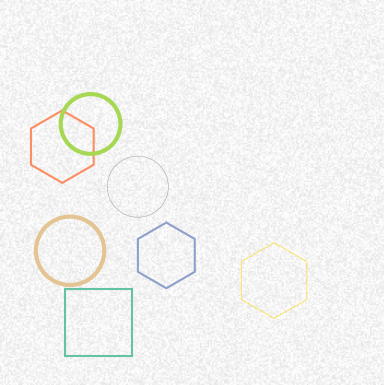[{"shape": "square", "thickness": 1.5, "radius": 0.43, "center": [0.255, 0.163]}, {"shape": "hexagon", "thickness": 1.5, "radius": 0.47, "center": [0.162, 0.619]}, {"shape": "hexagon", "thickness": 1.5, "radius": 0.43, "center": [0.432, 0.337]}, {"shape": "circle", "thickness": 3, "radius": 0.39, "center": [0.235, 0.678]}, {"shape": "hexagon", "thickness": 0.5, "radius": 0.49, "center": [0.712, 0.271]}, {"shape": "circle", "thickness": 3, "radius": 0.44, "center": [0.182, 0.349]}, {"shape": "circle", "thickness": 0.5, "radius": 0.4, "center": [0.358, 0.515]}]